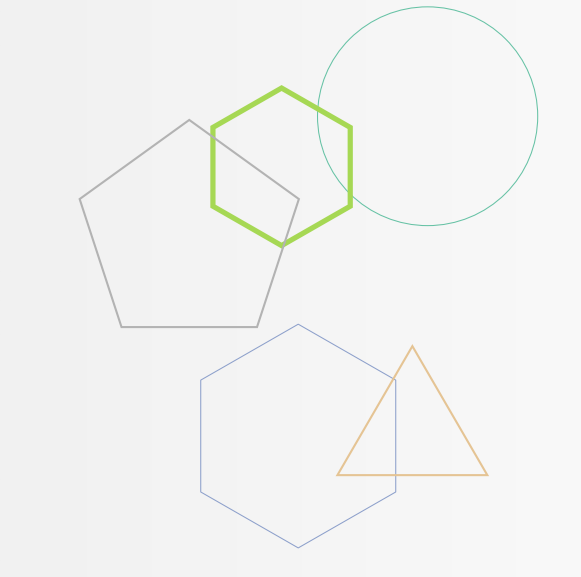[{"shape": "circle", "thickness": 0.5, "radius": 0.95, "center": [0.736, 0.798]}, {"shape": "hexagon", "thickness": 0.5, "radius": 0.97, "center": [0.513, 0.244]}, {"shape": "hexagon", "thickness": 2.5, "radius": 0.68, "center": [0.484, 0.71]}, {"shape": "triangle", "thickness": 1, "radius": 0.74, "center": [0.709, 0.251]}, {"shape": "pentagon", "thickness": 1, "radius": 0.99, "center": [0.326, 0.593]}]